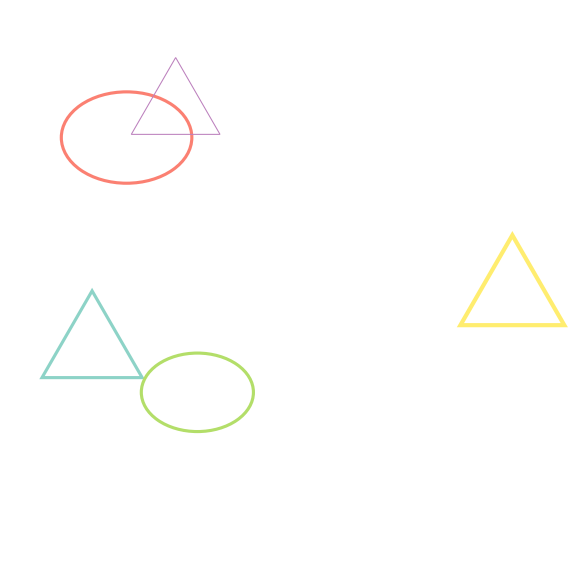[{"shape": "triangle", "thickness": 1.5, "radius": 0.5, "center": [0.159, 0.395]}, {"shape": "oval", "thickness": 1.5, "radius": 0.57, "center": [0.219, 0.761]}, {"shape": "oval", "thickness": 1.5, "radius": 0.49, "center": [0.342, 0.32]}, {"shape": "triangle", "thickness": 0.5, "radius": 0.44, "center": [0.304, 0.811]}, {"shape": "triangle", "thickness": 2, "radius": 0.52, "center": [0.887, 0.488]}]